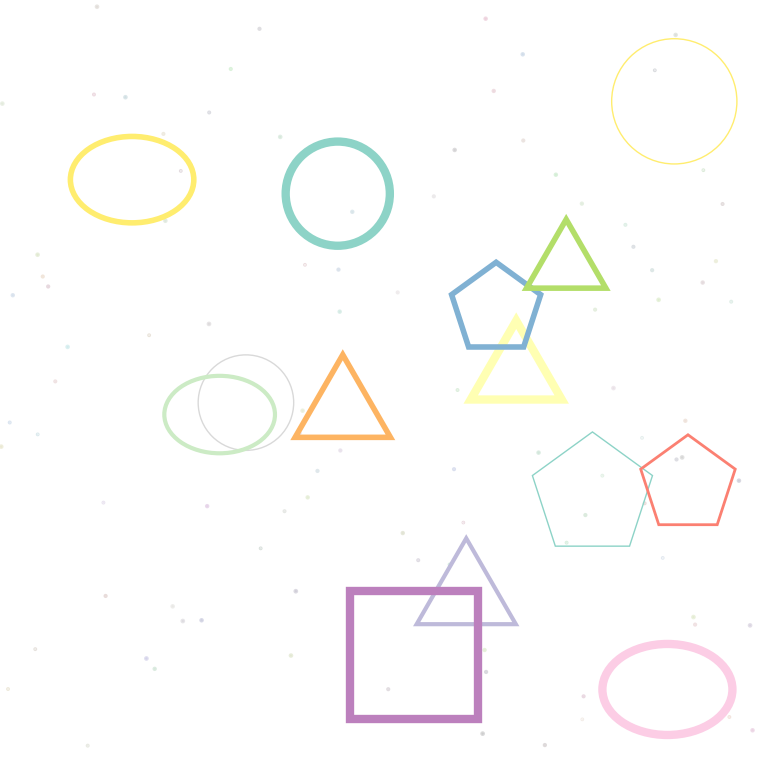[{"shape": "pentagon", "thickness": 0.5, "radius": 0.41, "center": [0.769, 0.357]}, {"shape": "circle", "thickness": 3, "radius": 0.34, "center": [0.439, 0.748]}, {"shape": "triangle", "thickness": 3, "radius": 0.34, "center": [0.67, 0.515]}, {"shape": "triangle", "thickness": 1.5, "radius": 0.37, "center": [0.606, 0.227]}, {"shape": "pentagon", "thickness": 1, "radius": 0.32, "center": [0.893, 0.371]}, {"shape": "pentagon", "thickness": 2, "radius": 0.3, "center": [0.644, 0.599]}, {"shape": "triangle", "thickness": 2, "radius": 0.36, "center": [0.445, 0.468]}, {"shape": "triangle", "thickness": 2, "radius": 0.3, "center": [0.735, 0.656]}, {"shape": "oval", "thickness": 3, "radius": 0.42, "center": [0.867, 0.105]}, {"shape": "circle", "thickness": 0.5, "radius": 0.31, "center": [0.319, 0.477]}, {"shape": "square", "thickness": 3, "radius": 0.41, "center": [0.538, 0.15]}, {"shape": "oval", "thickness": 1.5, "radius": 0.36, "center": [0.285, 0.462]}, {"shape": "oval", "thickness": 2, "radius": 0.4, "center": [0.172, 0.767]}, {"shape": "circle", "thickness": 0.5, "radius": 0.41, "center": [0.876, 0.868]}]